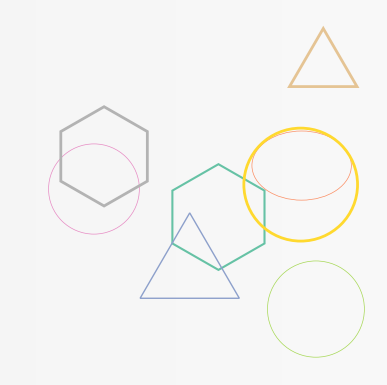[{"shape": "hexagon", "thickness": 1.5, "radius": 0.69, "center": [0.564, 0.436]}, {"shape": "oval", "thickness": 0.5, "radius": 0.64, "center": [0.778, 0.57]}, {"shape": "triangle", "thickness": 1, "radius": 0.74, "center": [0.49, 0.299]}, {"shape": "circle", "thickness": 0.5, "radius": 0.59, "center": [0.242, 0.509]}, {"shape": "circle", "thickness": 0.5, "radius": 0.63, "center": [0.815, 0.197]}, {"shape": "circle", "thickness": 2, "radius": 0.73, "center": [0.776, 0.52]}, {"shape": "triangle", "thickness": 2, "radius": 0.5, "center": [0.834, 0.825]}, {"shape": "hexagon", "thickness": 2, "radius": 0.64, "center": [0.269, 0.594]}]